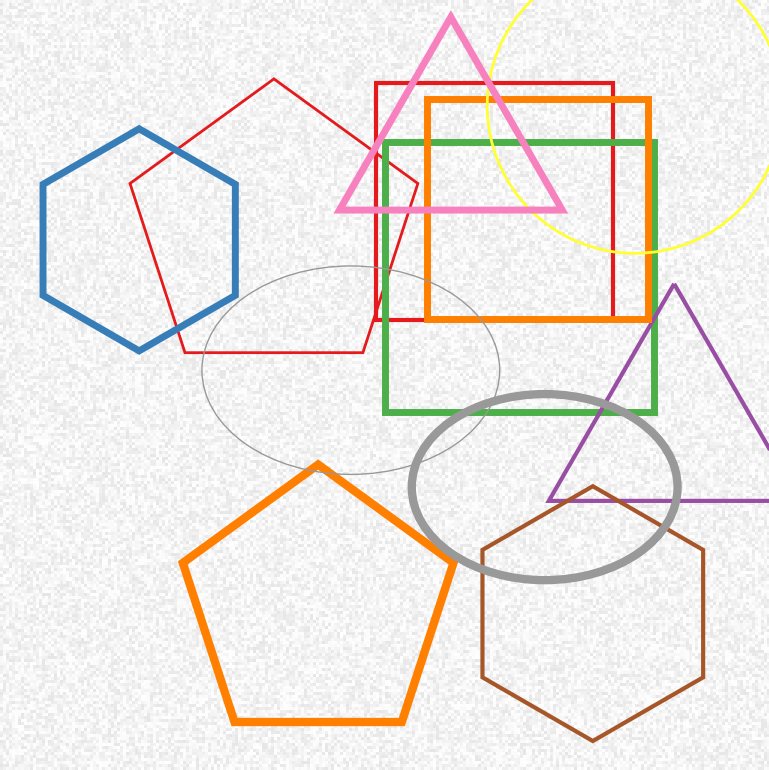[{"shape": "pentagon", "thickness": 1, "radius": 0.98, "center": [0.356, 0.701]}, {"shape": "square", "thickness": 1.5, "radius": 0.77, "center": [0.642, 0.738]}, {"shape": "hexagon", "thickness": 2.5, "radius": 0.72, "center": [0.181, 0.689]}, {"shape": "square", "thickness": 2.5, "radius": 0.88, "center": [0.674, 0.641]}, {"shape": "triangle", "thickness": 1.5, "radius": 0.94, "center": [0.876, 0.443]}, {"shape": "square", "thickness": 2.5, "radius": 0.72, "center": [0.698, 0.728]}, {"shape": "pentagon", "thickness": 3, "radius": 0.92, "center": [0.413, 0.212]}, {"shape": "circle", "thickness": 1, "radius": 0.96, "center": [0.824, 0.863]}, {"shape": "hexagon", "thickness": 1.5, "radius": 0.83, "center": [0.77, 0.203]}, {"shape": "triangle", "thickness": 2.5, "radius": 0.84, "center": [0.586, 0.811]}, {"shape": "oval", "thickness": 3, "radius": 0.86, "center": [0.707, 0.367]}, {"shape": "oval", "thickness": 0.5, "radius": 0.97, "center": [0.456, 0.519]}]